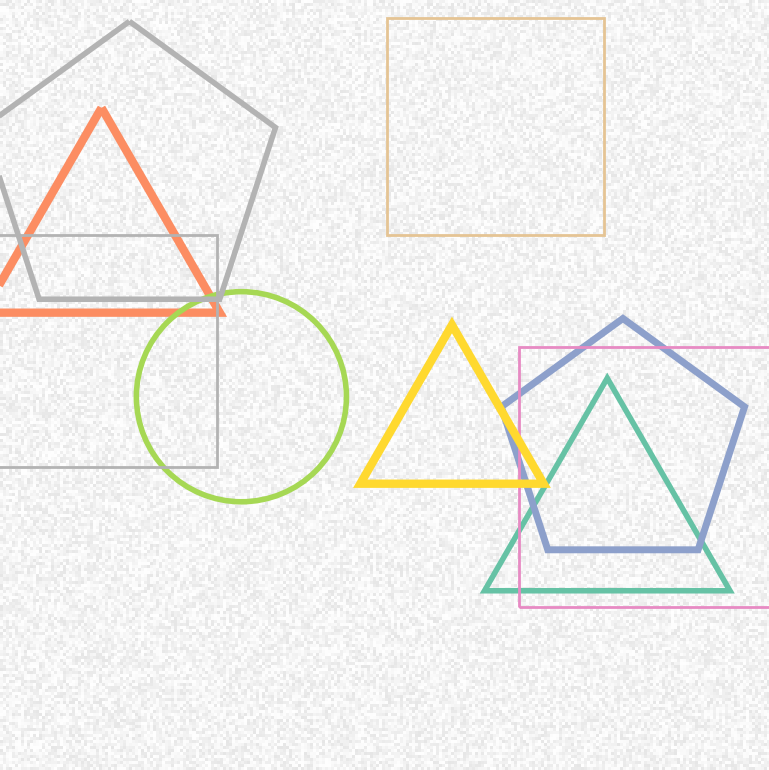[{"shape": "triangle", "thickness": 2, "radius": 0.92, "center": [0.789, 0.325]}, {"shape": "triangle", "thickness": 3, "radius": 0.89, "center": [0.132, 0.683]}, {"shape": "pentagon", "thickness": 2.5, "radius": 0.83, "center": [0.809, 0.42]}, {"shape": "square", "thickness": 1, "radius": 0.84, "center": [0.842, 0.38]}, {"shape": "circle", "thickness": 2, "radius": 0.68, "center": [0.314, 0.485]}, {"shape": "triangle", "thickness": 3, "radius": 0.69, "center": [0.587, 0.441]}, {"shape": "square", "thickness": 1, "radius": 0.71, "center": [0.643, 0.836]}, {"shape": "square", "thickness": 1, "radius": 0.75, "center": [0.132, 0.544]}, {"shape": "pentagon", "thickness": 2, "radius": 1.0, "center": [0.168, 0.773]}]